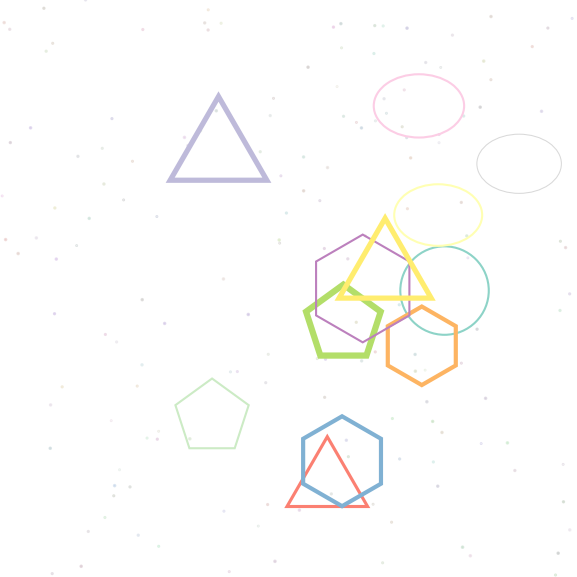[{"shape": "circle", "thickness": 1, "radius": 0.38, "center": [0.77, 0.496]}, {"shape": "oval", "thickness": 1, "radius": 0.38, "center": [0.759, 0.627]}, {"shape": "triangle", "thickness": 2.5, "radius": 0.48, "center": [0.378, 0.735]}, {"shape": "triangle", "thickness": 1.5, "radius": 0.4, "center": [0.567, 0.162]}, {"shape": "hexagon", "thickness": 2, "radius": 0.39, "center": [0.592, 0.2]}, {"shape": "hexagon", "thickness": 2, "radius": 0.34, "center": [0.73, 0.4]}, {"shape": "pentagon", "thickness": 3, "radius": 0.34, "center": [0.595, 0.438]}, {"shape": "oval", "thickness": 1, "radius": 0.39, "center": [0.725, 0.816]}, {"shape": "oval", "thickness": 0.5, "radius": 0.37, "center": [0.899, 0.716]}, {"shape": "hexagon", "thickness": 1, "radius": 0.47, "center": [0.628, 0.5]}, {"shape": "pentagon", "thickness": 1, "radius": 0.33, "center": [0.367, 0.277]}, {"shape": "triangle", "thickness": 2.5, "radius": 0.46, "center": [0.667, 0.529]}]